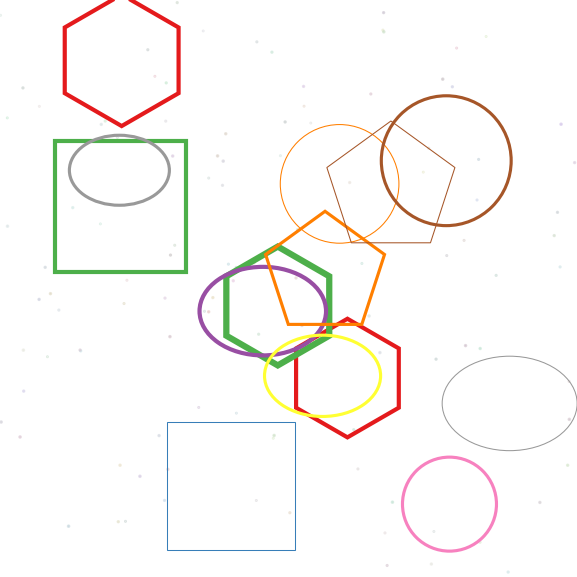[{"shape": "hexagon", "thickness": 2, "radius": 0.57, "center": [0.211, 0.895]}, {"shape": "hexagon", "thickness": 2, "radius": 0.51, "center": [0.602, 0.344]}, {"shape": "square", "thickness": 0.5, "radius": 0.55, "center": [0.4, 0.157]}, {"shape": "hexagon", "thickness": 3, "radius": 0.51, "center": [0.481, 0.469]}, {"shape": "square", "thickness": 2, "radius": 0.57, "center": [0.209, 0.641]}, {"shape": "oval", "thickness": 2, "radius": 0.55, "center": [0.455, 0.46]}, {"shape": "circle", "thickness": 0.5, "radius": 0.51, "center": [0.588, 0.681]}, {"shape": "pentagon", "thickness": 1.5, "radius": 0.54, "center": [0.563, 0.525]}, {"shape": "oval", "thickness": 1.5, "radius": 0.5, "center": [0.559, 0.348]}, {"shape": "pentagon", "thickness": 0.5, "radius": 0.58, "center": [0.677, 0.673]}, {"shape": "circle", "thickness": 1.5, "radius": 0.56, "center": [0.773, 0.721]}, {"shape": "circle", "thickness": 1.5, "radius": 0.41, "center": [0.778, 0.126]}, {"shape": "oval", "thickness": 0.5, "radius": 0.58, "center": [0.883, 0.301]}, {"shape": "oval", "thickness": 1.5, "radius": 0.43, "center": [0.207, 0.704]}]